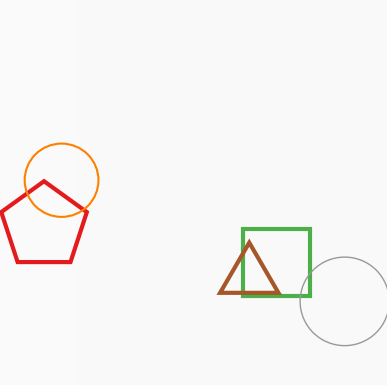[{"shape": "pentagon", "thickness": 3, "radius": 0.58, "center": [0.114, 0.413]}, {"shape": "square", "thickness": 3, "radius": 0.43, "center": [0.713, 0.317]}, {"shape": "circle", "thickness": 1.5, "radius": 0.48, "center": [0.159, 0.532]}, {"shape": "triangle", "thickness": 3, "radius": 0.43, "center": [0.643, 0.283]}, {"shape": "circle", "thickness": 1, "radius": 0.57, "center": [0.889, 0.217]}]